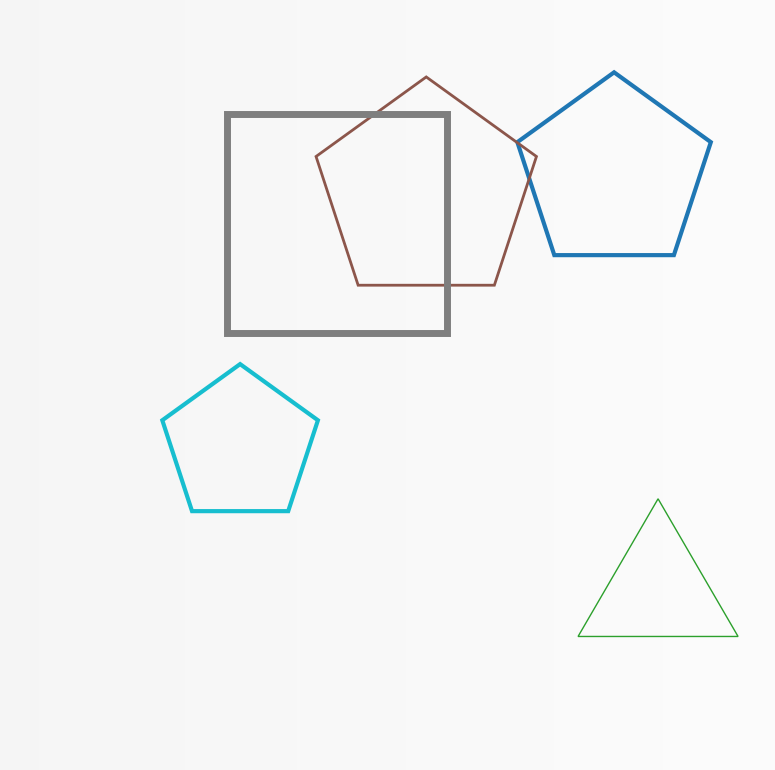[{"shape": "pentagon", "thickness": 1.5, "radius": 0.66, "center": [0.792, 0.775]}, {"shape": "triangle", "thickness": 0.5, "radius": 0.6, "center": [0.849, 0.233]}, {"shape": "pentagon", "thickness": 1, "radius": 0.75, "center": [0.55, 0.751]}, {"shape": "square", "thickness": 2.5, "radius": 0.71, "center": [0.435, 0.71]}, {"shape": "pentagon", "thickness": 1.5, "radius": 0.53, "center": [0.31, 0.422]}]